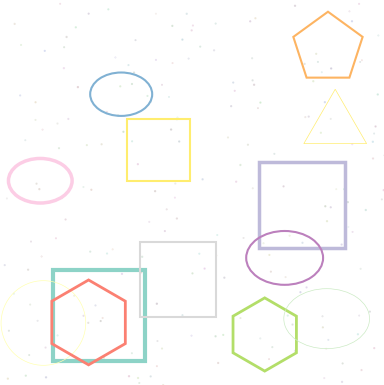[{"shape": "square", "thickness": 3, "radius": 0.6, "center": [0.257, 0.181]}, {"shape": "circle", "thickness": 0.5, "radius": 0.55, "center": [0.113, 0.161]}, {"shape": "square", "thickness": 2.5, "radius": 0.56, "center": [0.785, 0.468]}, {"shape": "hexagon", "thickness": 2, "radius": 0.55, "center": [0.23, 0.163]}, {"shape": "oval", "thickness": 1.5, "radius": 0.4, "center": [0.315, 0.755]}, {"shape": "pentagon", "thickness": 1.5, "radius": 0.47, "center": [0.852, 0.875]}, {"shape": "hexagon", "thickness": 2, "radius": 0.48, "center": [0.688, 0.131]}, {"shape": "oval", "thickness": 2.5, "radius": 0.41, "center": [0.105, 0.531]}, {"shape": "square", "thickness": 1.5, "radius": 0.49, "center": [0.462, 0.273]}, {"shape": "oval", "thickness": 1.5, "radius": 0.5, "center": [0.739, 0.33]}, {"shape": "oval", "thickness": 0.5, "radius": 0.56, "center": [0.848, 0.172]}, {"shape": "triangle", "thickness": 0.5, "radius": 0.47, "center": [0.871, 0.674]}, {"shape": "square", "thickness": 1.5, "radius": 0.4, "center": [0.412, 0.61]}]